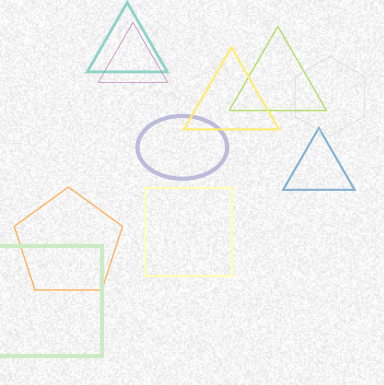[{"shape": "triangle", "thickness": 2, "radius": 0.6, "center": [0.33, 0.873]}, {"shape": "square", "thickness": 1.5, "radius": 0.57, "center": [0.49, 0.397]}, {"shape": "oval", "thickness": 3, "radius": 0.58, "center": [0.474, 0.617]}, {"shape": "triangle", "thickness": 1.5, "radius": 0.54, "center": [0.828, 0.561]}, {"shape": "pentagon", "thickness": 1, "radius": 0.74, "center": [0.178, 0.366]}, {"shape": "triangle", "thickness": 1, "radius": 0.73, "center": [0.722, 0.786]}, {"shape": "hexagon", "thickness": 0.5, "radius": 0.52, "center": [0.856, 0.749]}, {"shape": "triangle", "thickness": 0.5, "radius": 0.52, "center": [0.345, 0.838]}, {"shape": "square", "thickness": 3, "radius": 0.71, "center": [0.122, 0.218]}, {"shape": "triangle", "thickness": 1.5, "radius": 0.71, "center": [0.601, 0.735]}]